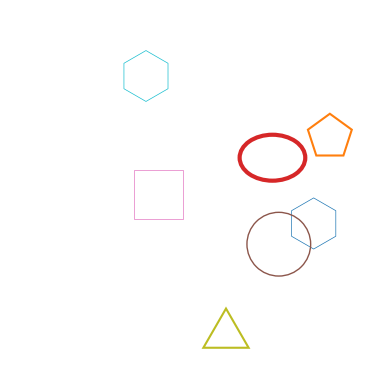[{"shape": "hexagon", "thickness": 0.5, "radius": 0.33, "center": [0.815, 0.42]}, {"shape": "pentagon", "thickness": 1.5, "radius": 0.3, "center": [0.857, 0.645]}, {"shape": "oval", "thickness": 3, "radius": 0.43, "center": [0.708, 0.59]}, {"shape": "circle", "thickness": 1, "radius": 0.41, "center": [0.724, 0.366]}, {"shape": "square", "thickness": 0.5, "radius": 0.32, "center": [0.411, 0.494]}, {"shape": "triangle", "thickness": 1.5, "radius": 0.34, "center": [0.587, 0.131]}, {"shape": "hexagon", "thickness": 0.5, "radius": 0.33, "center": [0.379, 0.803]}]